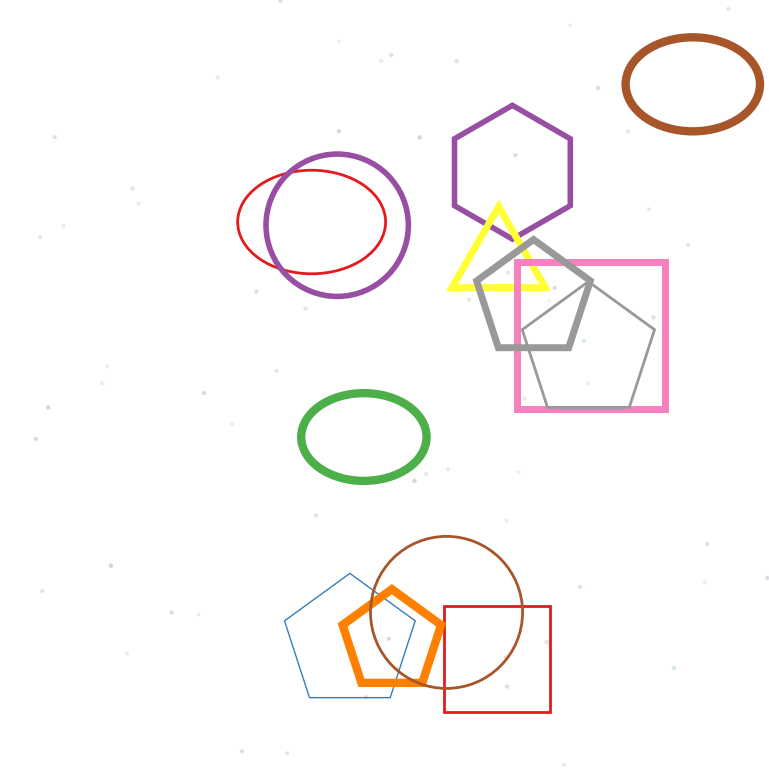[{"shape": "square", "thickness": 1, "radius": 0.34, "center": [0.646, 0.144]}, {"shape": "oval", "thickness": 1, "radius": 0.48, "center": [0.405, 0.712]}, {"shape": "pentagon", "thickness": 0.5, "radius": 0.45, "center": [0.454, 0.166]}, {"shape": "oval", "thickness": 3, "radius": 0.41, "center": [0.473, 0.432]}, {"shape": "circle", "thickness": 2, "radius": 0.46, "center": [0.438, 0.707]}, {"shape": "hexagon", "thickness": 2, "radius": 0.43, "center": [0.665, 0.776]}, {"shape": "pentagon", "thickness": 3, "radius": 0.34, "center": [0.509, 0.168]}, {"shape": "triangle", "thickness": 2.5, "radius": 0.35, "center": [0.648, 0.661]}, {"shape": "circle", "thickness": 1, "radius": 0.49, "center": [0.58, 0.205]}, {"shape": "oval", "thickness": 3, "radius": 0.44, "center": [0.9, 0.89]}, {"shape": "square", "thickness": 2.5, "radius": 0.48, "center": [0.768, 0.564]}, {"shape": "pentagon", "thickness": 2.5, "radius": 0.39, "center": [0.693, 0.611]}, {"shape": "pentagon", "thickness": 1, "radius": 0.45, "center": [0.764, 0.544]}]